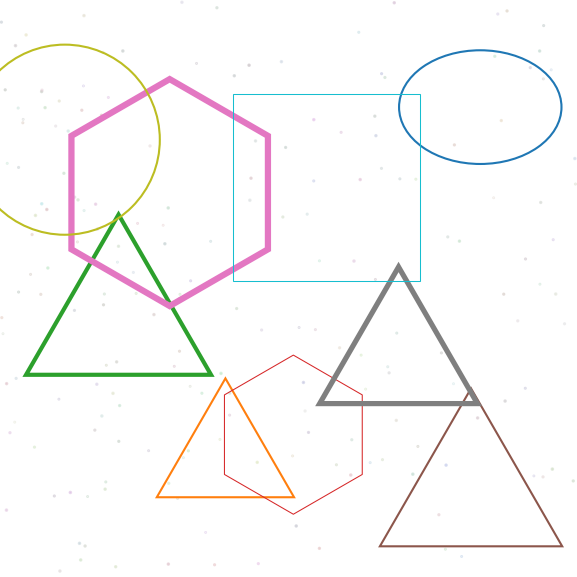[{"shape": "oval", "thickness": 1, "radius": 0.7, "center": [0.832, 0.814]}, {"shape": "triangle", "thickness": 1, "radius": 0.69, "center": [0.39, 0.207]}, {"shape": "triangle", "thickness": 2, "radius": 0.92, "center": [0.205, 0.443]}, {"shape": "hexagon", "thickness": 0.5, "radius": 0.69, "center": [0.508, 0.246]}, {"shape": "triangle", "thickness": 1, "radius": 0.91, "center": [0.816, 0.144]}, {"shape": "hexagon", "thickness": 3, "radius": 0.98, "center": [0.294, 0.666]}, {"shape": "triangle", "thickness": 2.5, "radius": 0.79, "center": [0.69, 0.379]}, {"shape": "circle", "thickness": 1, "radius": 0.82, "center": [0.112, 0.757]}, {"shape": "square", "thickness": 0.5, "radius": 0.81, "center": [0.565, 0.674]}]